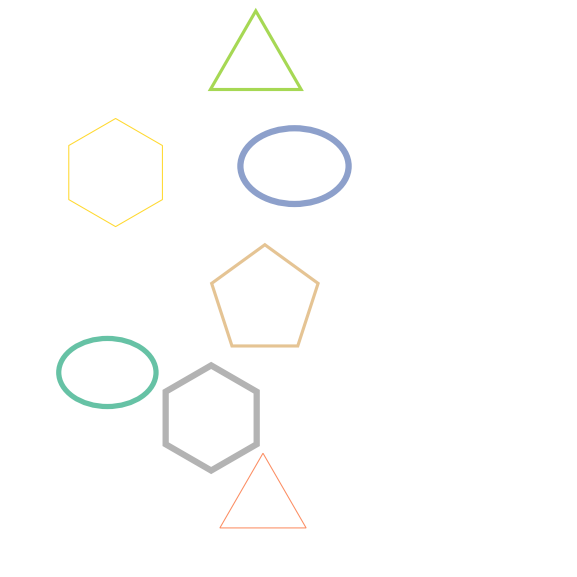[{"shape": "oval", "thickness": 2.5, "radius": 0.42, "center": [0.186, 0.354]}, {"shape": "triangle", "thickness": 0.5, "radius": 0.43, "center": [0.455, 0.128]}, {"shape": "oval", "thickness": 3, "radius": 0.47, "center": [0.51, 0.711]}, {"shape": "triangle", "thickness": 1.5, "radius": 0.45, "center": [0.443, 0.89]}, {"shape": "hexagon", "thickness": 0.5, "radius": 0.47, "center": [0.2, 0.7]}, {"shape": "pentagon", "thickness": 1.5, "radius": 0.48, "center": [0.459, 0.478]}, {"shape": "hexagon", "thickness": 3, "radius": 0.46, "center": [0.366, 0.275]}]